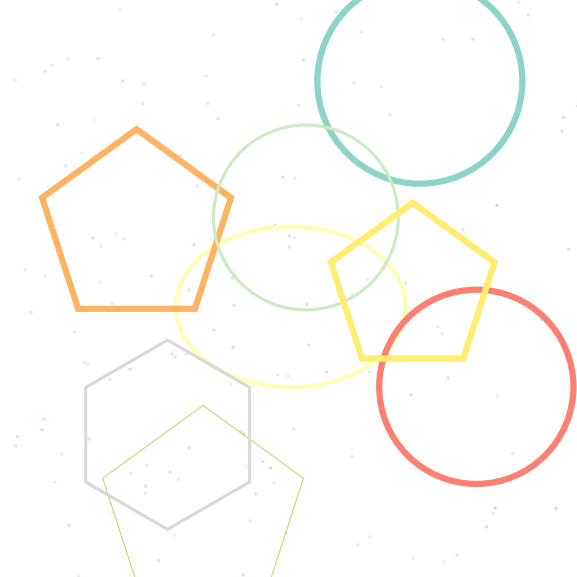[{"shape": "circle", "thickness": 3, "radius": 0.89, "center": [0.727, 0.859]}, {"shape": "oval", "thickness": 2, "radius": 0.99, "center": [0.503, 0.468]}, {"shape": "circle", "thickness": 3, "radius": 0.84, "center": [0.825, 0.329]}, {"shape": "pentagon", "thickness": 3, "radius": 0.86, "center": [0.236, 0.604]}, {"shape": "pentagon", "thickness": 0.5, "radius": 0.91, "center": [0.352, 0.114]}, {"shape": "hexagon", "thickness": 1.5, "radius": 0.82, "center": [0.29, 0.246]}, {"shape": "circle", "thickness": 1.5, "radius": 0.8, "center": [0.53, 0.623]}, {"shape": "pentagon", "thickness": 3, "radius": 0.75, "center": [0.715, 0.499]}]